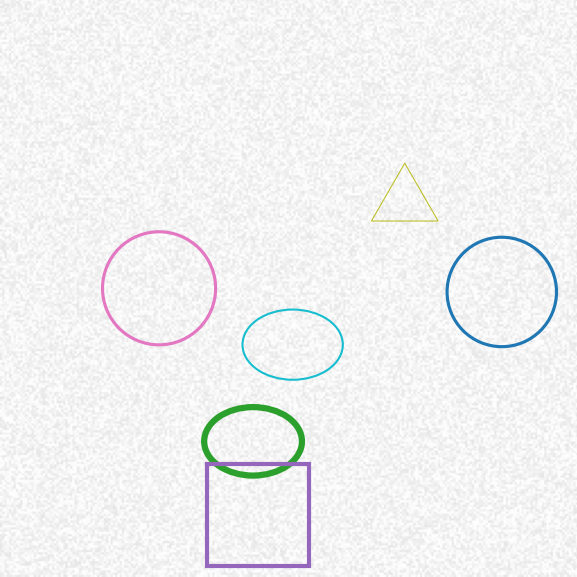[{"shape": "circle", "thickness": 1.5, "radius": 0.47, "center": [0.869, 0.494]}, {"shape": "oval", "thickness": 3, "radius": 0.42, "center": [0.438, 0.235]}, {"shape": "square", "thickness": 2, "radius": 0.44, "center": [0.447, 0.107]}, {"shape": "circle", "thickness": 1.5, "radius": 0.49, "center": [0.275, 0.5]}, {"shape": "triangle", "thickness": 0.5, "radius": 0.33, "center": [0.701, 0.65]}, {"shape": "oval", "thickness": 1, "radius": 0.43, "center": [0.507, 0.402]}]